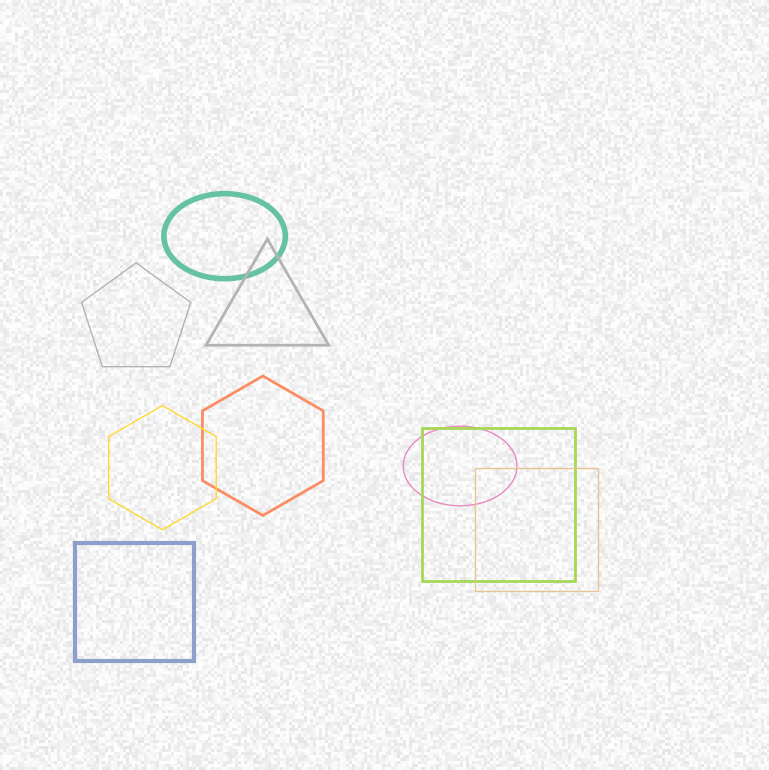[{"shape": "oval", "thickness": 2, "radius": 0.39, "center": [0.292, 0.693]}, {"shape": "hexagon", "thickness": 1, "radius": 0.45, "center": [0.341, 0.421]}, {"shape": "square", "thickness": 1.5, "radius": 0.38, "center": [0.175, 0.218]}, {"shape": "oval", "thickness": 0.5, "radius": 0.37, "center": [0.598, 0.395]}, {"shape": "square", "thickness": 1, "radius": 0.5, "center": [0.647, 0.345]}, {"shape": "hexagon", "thickness": 0.5, "radius": 0.4, "center": [0.211, 0.393]}, {"shape": "square", "thickness": 0.5, "radius": 0.4, "center": [0.697, 0.312]}, {"shape": "pentagon", "thickness": 0.5, "radius": 0.37, "center": [0.177, 0.584]}, {"shape": "triangle", "thickness": 1, "radius": 0.46, "center": [0.347, 0.598]}]